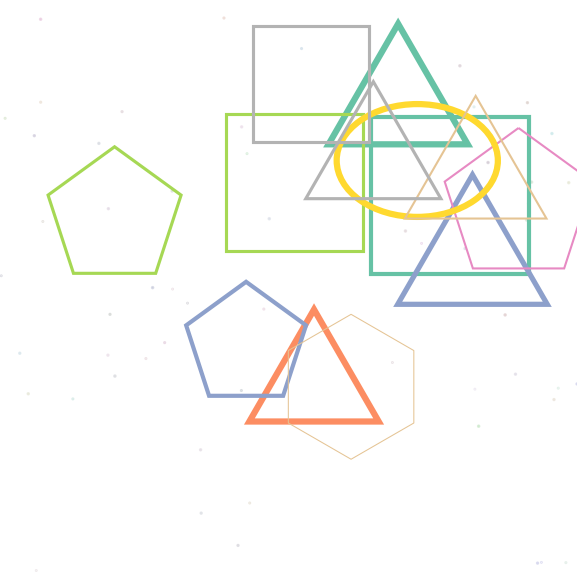[{"shape": "square", "thickness": 2, "radius": 0.68, "center": [0.779, 0.66]}, {"shape": "triangle", "thickness": 3, "radius": 0.7, "center": [0.689, 0.819]}, {"shape": "triangle", "thickness": 3, "radius": 0.65, "center": [0.544, 0.334]}, {"shape": "pentagon", "thickness": 2, "radius": 0.55, "center": [0.426, 0.402]}, {"shape": "triangle", "thickness": 2.5, "radius": 0.75, "center": [0.818, 0.547]}, {"shape": "pentagon", "thickness": 1, "radius": 0.67, "center": [0.898, 0.643]}, {"shape": "pentagon", "thickness": 1.5, "radius": 0.61, "center": [0.198, 0.624]}, {"shape": "square", "thickness": 1.5, "radius": 0.59, "center": [0.51, 0.684]}, {"shape": "oval", "thickness": 3, "radius": 0.7, "center": [0.723, 0.721]}, {"shape": "triangle", "thickness": 1, "radius": 0.71, "center": [0.824, 0.692]}, {"shape": "hexagon", "thickness": 0.5, "radius": 0.63, "center": [0.608, 0.329]}, {"shape": "triangle", "thickness": 1.5, "radius": 0.68, "center": [0.646, 0.723]}, {"shape": "square", "thickness": 1.5, "radius": 0.5, "center": [0.539, 0.854]}]